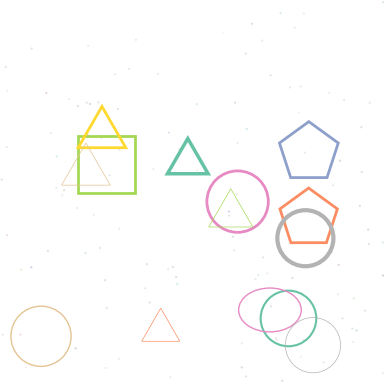[{"shape": "triangle", "thickness": 2.5, "radius": 0.31, "center": [0.488, 0.579]}, {"shape": "circle", "thickness": 1.5, "radius": 0.36, "center": [0.749, 0.173]}, {"shape": "pentagon", "thickness": 2, "radius": 0.39, "center": [0.802, 0.433]}, {"shape": "triangle", "thickness": 0.5, "radius": 0.29, "center": [0.418, 0.142]}, {"shape": "pentagon", "thickness": 2, "radius": 0.4, "center": [0.802, 0.604]}, {"shape": "circle", "thickness": 2, "radius": 0.4, "center": [0.617, 0.476]}, {"shape": "oval", "thickness": 1, "radius": 0.41, "center": [0.701, 0.195]}, {"shape": "triangle", "thickness": 0.5, "radius": 0.33, "center": [0.599, 0.444]}, {"shape": "square", "thickness": 2, "radius": 0.37, "center": [0.277, 0.573]}, {"shape": "triangle", "thickness": 2, "radius": 0.36, "center": [0.265, 0.652]}, {"shape": "triangle", "thickness": 0.5, "radius": 0.36, "center": [0.223, 0.556]}, {"shape": "circle", "thickness": 1, "radius": 0.39, "center": [0.107, 0.127]}, {"shape": "circle", "thickness": 3, "radius": 0.36, "center": [0.793, 0.381]}, {"shape": "circle", "thickness": 0.5, "radius": 0.36, "center": [0.813, 0.103]}]